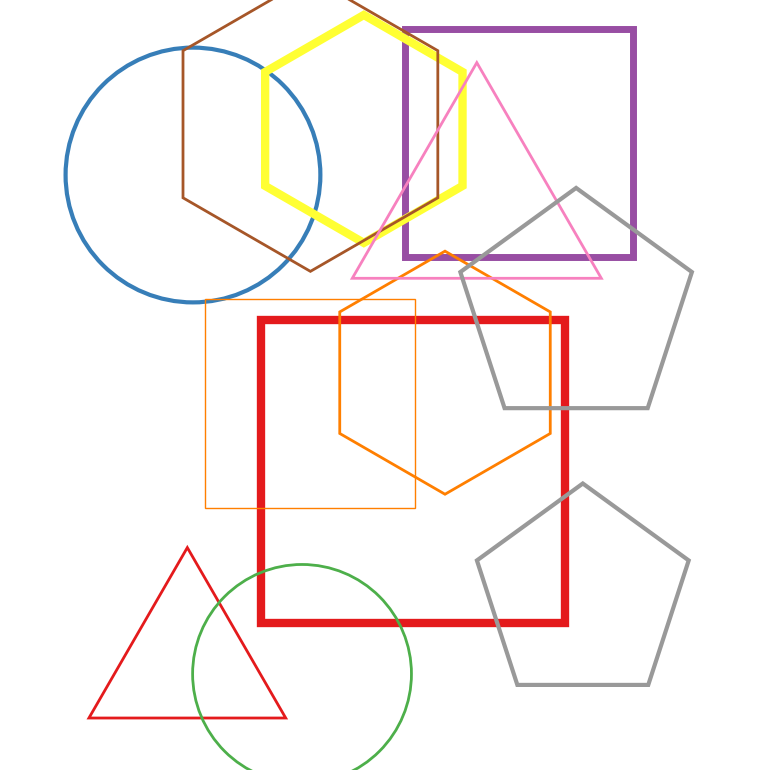[{"shape": "square", "thickness": 3, "radius": 0.99, "center": [0.536, 0.388]}, {"shape": "triangle", "thickness": 1, "radius": 0.74, "center": [0.243, 0.141]}, {"shape": "circle", "thickness": 1.5, "radius": 0.83, "center": [0.251, 0.773]}, {"shape": "circle", "thickness": 1, "radius": 0.71, "center": [0.392, 0.125]}, {"shape": "square", "thickness": 2.5, "radius": 0.74, "center": [0.674, 0.814]}, {"shape": "hexagon", "thickness": 1, "radius": 0.79, "center": [0.578, 0.516]}, {"shape": "square", "thickness": 0.5, "radius": 0.68, "center": [0.402, 0.476]}, {"shape": "hexagon", "thickness": 3, "radius": 0.74, "center": [0.473, 0.833]}, {"shape": "hexagon", "thickness": 1, "radius": 0.96, "center": [0.403, 0.839]}, {"shape": "triangle", "thickness": 1, "radius": 0.93, "center": [0.619, 0.732]}, {"shape": "pentagon", "thickness": 1.5, "radius": 0.79, "center": [0.748, 0.598]}, {"shape": "pentagon", "thickness": 1.5, "radius": 0.72, "center": [0.757, 0.227]}]